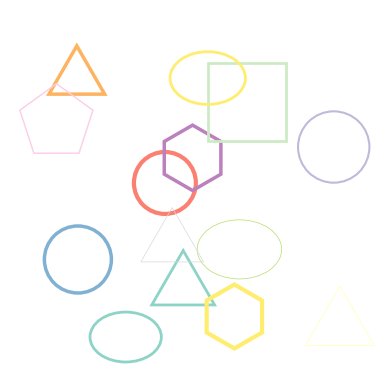[{"shape": "oval", "thickness": 2, "radius": 0.46, "center": [0.326, 0.125]}, {"shape": "triangle", "thickness": 2, "radius": 0.47, "center": [0.476, 0.255]}, {"shape": "triangle", "thickness": 0.5, "radius": 0.52, "center": [0.883, 0.154]}, {"shape": "circle", "thickness": 1.5, "radius": 0.46, "center": [0.867, 0.618]}, {"shape": "circle", "thickness": 3, "radius": 0.4, "center": [0.428, 0.525]}, {"shape": "circle", "thickness": 2.5, "radius": 0.44, "center": [0.202, 0.326]}, {"shape": "triangle", "thickness": 2.5, "radius": 0.42, "center": [0.199, 0.797]}, {"shape": "oval", "thickness": 0.5, "radius": 0.55, "center": [0.622, 0.352]}, {"shape": "pentagon", "thickness": 1, "radius": 0.5, "center": [0.147, 0.683]}, {"shape": "triangle", "thickness": 0.5, "radius": 0.47, "center": [0.447, 0.367]}, {"shape": "hexagon", "thickness": 2.5, "radius": 0.42, "center": [0.5, 0.59]}, {"shape": "square", "thickness": 2, "radius": 0.51, "center": [0.64, 0.735]}, {"shape": "oval", "thickness": 2, "radius": 0.49, "center": [0.54, 0.797]}, {"shape": "hexagon", "thickness": 3, "radius": 0.42, "center": [0.609, 0.178]}]